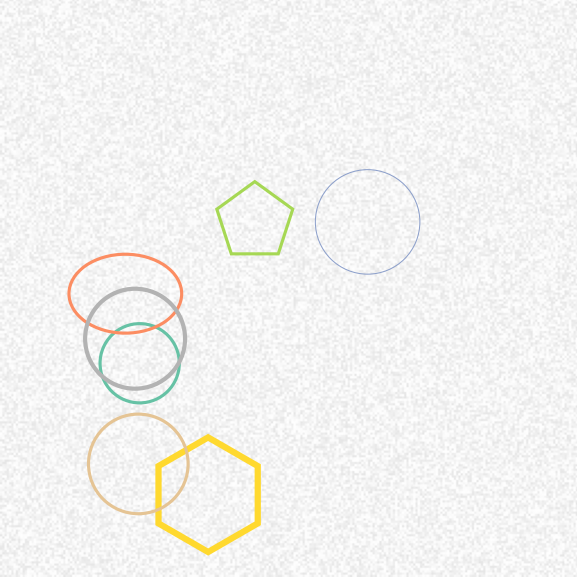[{"shape": "circle", "thickness": 1.5, "radius": 0.34, "center": [0.242, 0.37]}, {"shape": "oval", "thickness": 1.5, "radius": 0.49, "center": [0.217, 0.491]}, {"shape": "circle", "thickness": 0.5, "radius": 0.45, "center": [0.637, 0.615]}, {"shape": "pentagon", "thickness": 1.5, "radius": 0.35, "center": [0.441, 0.615]}, {"shape": "hexagon", "thickness": 3, "radius": 0.5, "center": [0.36, 0.142]}, {"shape": "circle", "thickness": 1.5, "radius": 0.43, "center": [0.239, 0.196]}, {"shape": "circle", "thickness": 2, "radius": 0.43, "center": [0.234, 0.413]}]